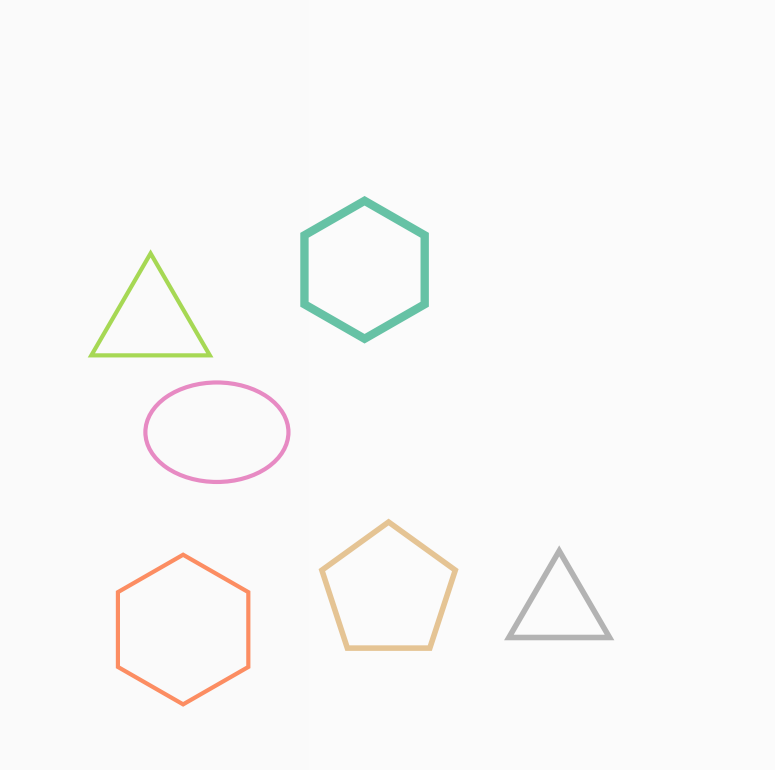[{"shape": "hexagon", "thickness": 3, "radius": 0.45, "center": [0.47, 0.65]}, {"shape": "hexagon", "thickness": 1.5, "radius": 0.49, "center": [0.236, 0.182]}, {"shape": "oval", "thickness": 1.5, "radius": 0.46, "center": [0.28, 0.439]}, {"shape": "triangle", "thickness": 1.5, "radius": 0.44, "center": [0.194, 0.583]}, {"shape": "pentagon", "thickness": 2, "radius": 0.45, "center": [0.501, 0.232]}, {"shape": "triangle", "thickness": 2, "radius": 0.37, "center": [0.722, 0.21]}]